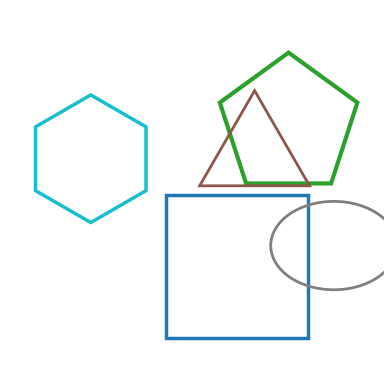[{"shape": "square", "thickness": 2.5, "radius": 0.93, "center": [0.616, 0.308]}, {"shape": "pentagon", "thickness": 3, "radius": 0.94, "center": [0.75, 0.675]}, {"shape": "triangle", "thickness": 2, "radius": 0.82, "center": [0.661, 0.6]}, {"shape": "oval", "thickness": 2, "radius": 0.82, "center": [0.867, 0.362]}, {"shape": "hexagon", "thickness": 2.5, "radius": 0.83, "center": [0.236, 0.588]}]